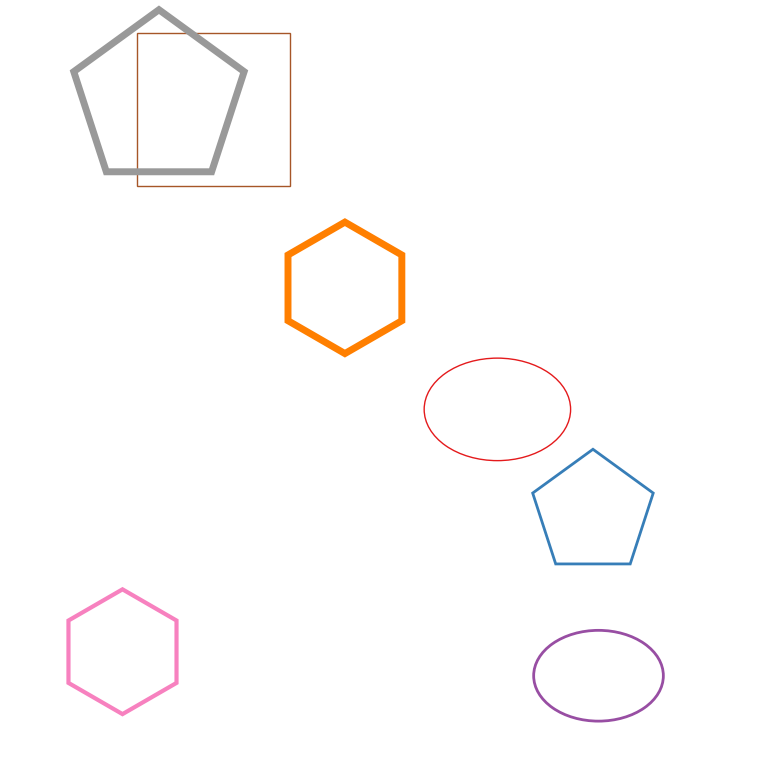[{"shape": "oval", "thickness": 0.5, "radius": 0.48, "center": [0.646, 0.468]}, {"shape": "pentagon", "thickness": 1, "radius": 0.41, "center": [0.77, 0.334]}, {"shape": "oval", "thickness": 1, "radius": 0.42, "center": [0.777, 0.122]}, {"shape": "hexagon", "thickness": 2.5, "radius": 0.43, "center": [0.448, 0.626]}, {"shape": "square", "thickness": 0.5, "radius": 0.5, "center": [0.277, 0.858]}, {"shape": "hexagon", "thickness": 1.5, "radius": 0.41, "center": [0.159, 0.154]}, {"shape": "pentagon", "thickness": 2.5, "radius": 0.58, "center": [0.206, 0.871]}]